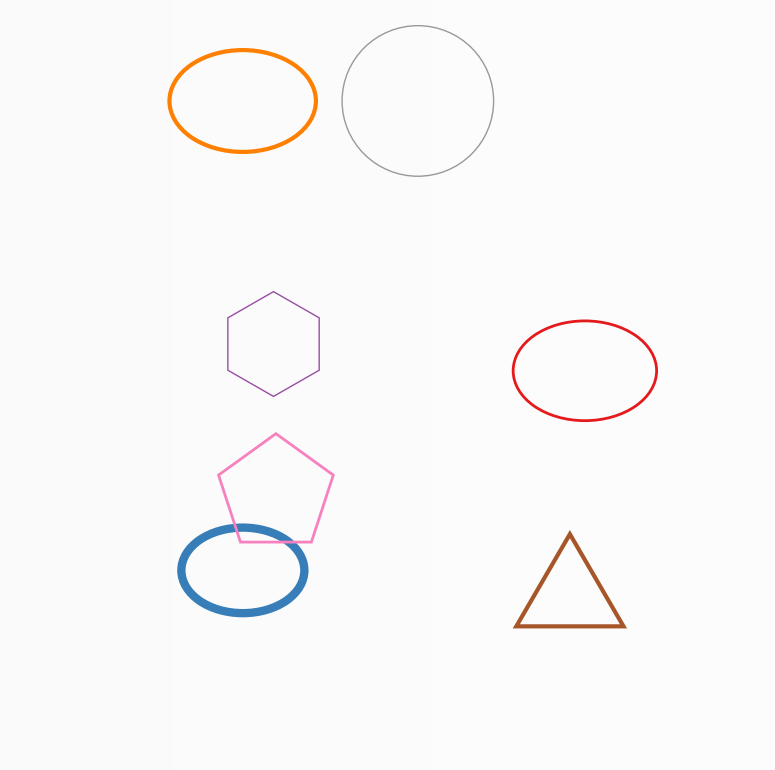[{"shape": "oval", "thickness": 1, "radius": 0.46, "center": [0.755, 0.518]}, {"shape": "oval", "thickness": 3, "radius": 0.4, "center": [0.313, 0.259]}, {"shape": "hexagon", "thickness": 0.5, "radius": 0.34, "center": [0.353, 0.553]}, {"shape": "oval", "thickness": 1.5, "radius": 0.47, "center": [0.313, 0.869]}, {"shape": "triangle", "thickness": 1.5, "radius": 0.4, "center": [0.735, 0.226]}, {"shape": "pentagon", "thickness": 1, "radius": 0.39, "center": [0.356, 0.359]}, {"shape": "circle", "thickness": 0.5, "radius": 0.49, "center": [0.539, 0.869]}]